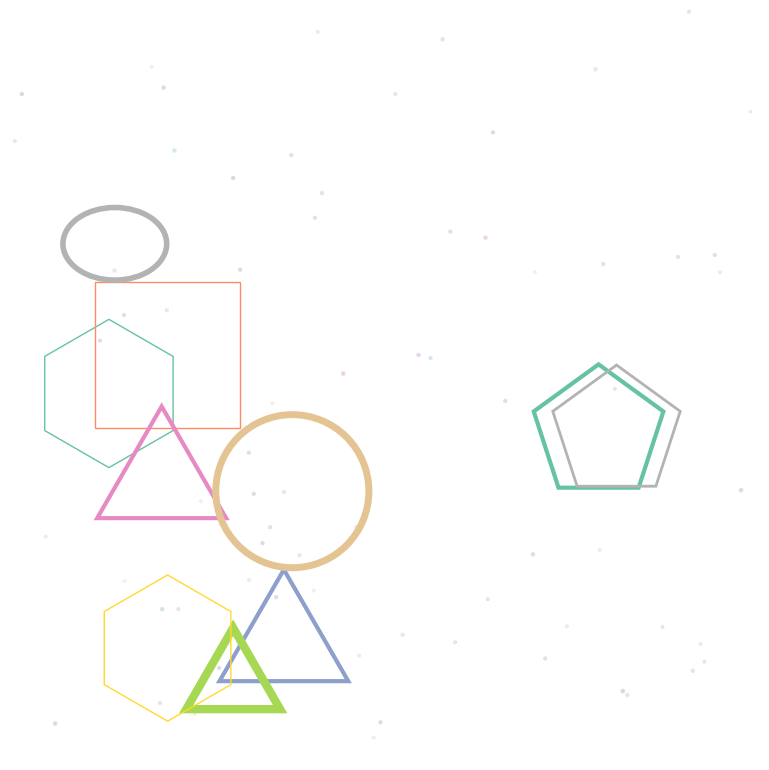[{"shape": "pentagon", "thickness": 1.5, "radius": 0.44, "center": [0.777, 0.438]}, {"shape": "hexagon", "thickness": 0.5, "radius": 0.48, "center": [0.141, 0.489]}, {"shape": "square", "thickness": 0.5, "radius": 0.47, "center": [0.218, 0.539]}, {"shape": "triangle", "thickness": 1.5, "radius": 0.48, "center": [0.369, 0.164]}, {"shape": "triangle", "thickness": 1.5, "radius": 0.48, "center": [0.21, 0.375]}, {"shape": "triangle", "thickness": 3, "radius": 0.35, "center": [0.303, 0.114]}, {"shape": "hexagon", "thickness": 0.5, "radius": 0.47, "center": [0.218, 0.158]}, {"shape": "circle", "thickness": 2.5, "radius": 0.5, "center": [0.38, 0.362]}, {"shape": "pentagon", "thickness": 1, "radius": 0.44, "center": [0.801, 0.439]}, {"shape": "oval", "thickness": 2, "radius": 0.34, "center": [0.149, 0.683]}]